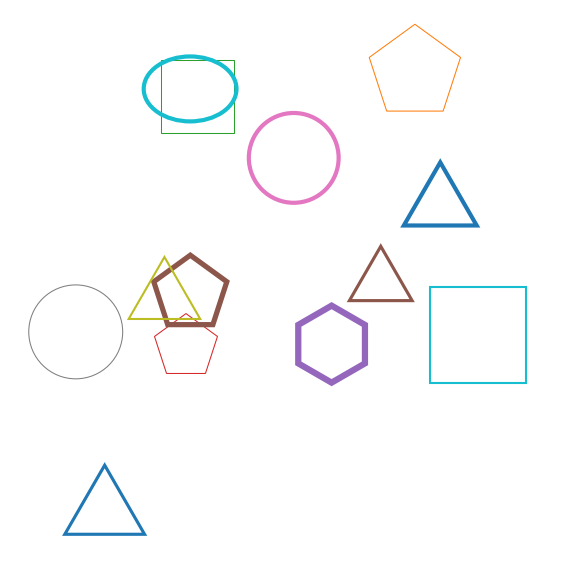[{"shape": "triangle", "thickness": 1.5, "radius": 0.4, "center": [0.181, 0.114]}, {"shape": "triangle", "thickness": 2, "radius": 0.36, "center": [0.762, 0.645]}, {"shape": "pentagon", "thickness": 0.5, "radius": 0.42, "center": [0.718, 0.874]}, {"shape": "square", "thickness": 0.5, "radius": 0.32, "center": [0.342, 0.833]}, {"shape": "pentagon", "thickness": 0.5, "radius": 0.29, "center": [0.322, 0.399]}, {"shape": "hexagon", "thickness": 3, "radius": 0.33, "center": [0.574, 0.403]}, {"shape": "pentagon", "thickness": 2.5, "radius": 0.33, "center": [0.33, 0.491]}, {"shape": "triangle", "thickness": 1.5, "radius": 0.31, "center": [0.659, 0.51]}, {"shape": "circle", "thickness": 2, "radius": 0.39, "center": [0.509, 0.726]}, {"shape": "circle", "thickness": 0.5, "radius": 0.41, "center": [0.131, 0.424]}, {"shape": "triangle", "thickness": 1, "radius": 0.36, "center": [0.285, 0.483]}, {"shape": "square", "thickness": 1, "radius": 0.42, "center": [0.828, 0.419]}, {"shape": "oval", "thickness": 2, "radius": 0.4, "center": [0.329, 0.845]}]